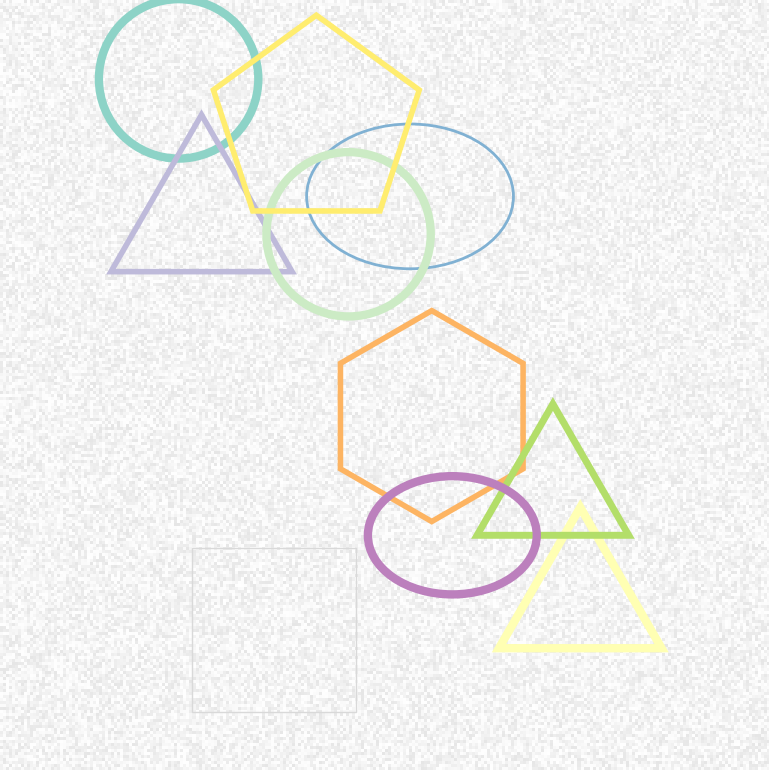[{"shape": "circle", "thickness": 3, "radius": 0.52, "center": [0.232, 0.898]}, {"shape": "triangle", "thickness": 3, "radius": 0.61, "center": [0.754, 0.219]}, {"shape": "triangle", "thickness": 2, "radius": 0.68, "center": [0.262, 0.715]}, {"shape": "oval", "thickness": 1, "radius": 0.67, "center": [0.533, 0.745]}, {"shape": "hexagon", "thickness": 2, "radius": 0.68, "center": [0.561, 0.46]}, {"shape": "triangle", "thickness": 2.5, "radius": 0.57, "center": [0.718, 0.362]}, {"shape": "square", "thickness": 0.5, "radius": 0.53, "center": [0.356, 0.182]}, {"shape": "oval", "thickness": 3, "radius": 0.55, "center": [0.587, 0.305]}, {"shape": "circle", "thickness": 3, "radius": 0.53, "center": [0.453, 0.696]}, {"shape": "pentagon", "thickness": 2, "radius": 0.7, "center": [0.411, 0.84]}]